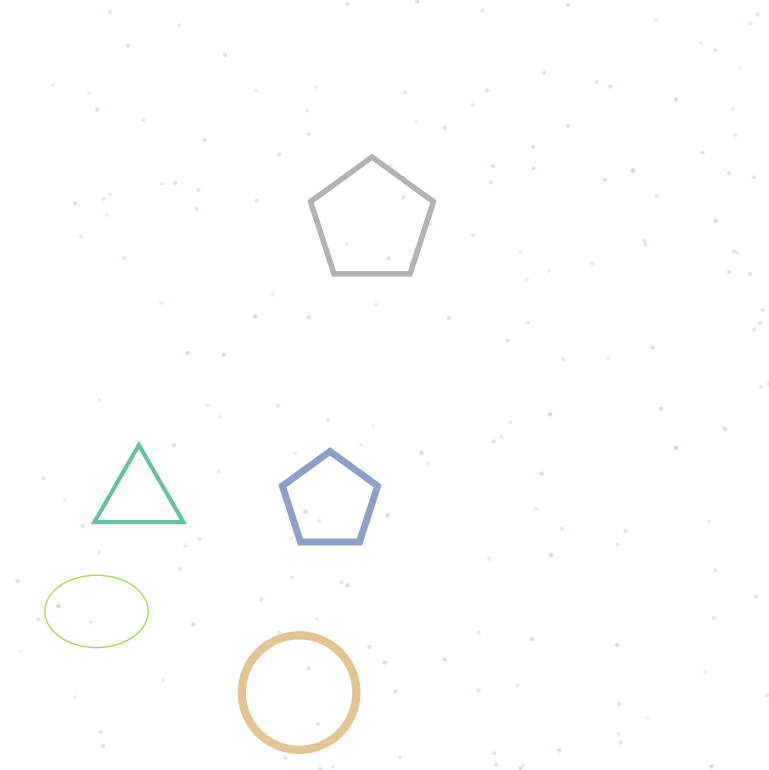[{"shape": "triangle", "thickness": 1.5, "radius": 0.33, "center": [0.18, 0.355]}, {"shape": "pentagon", "thickness": 2.5, "radius": 0.33, "center": [0.429, 0.349]}, {"shape": "oval", "thickness": 0.5, "radius": 0.34, "center": [0.125, 0.206]}, {"shape": "circle", "thickness": 3, "radius": 0.37, "center": [0.388, 0.101]}, {"shape": "pentagon", "thickness": 2, "radius": 0.42, "center": [0.483, 0.712]}]